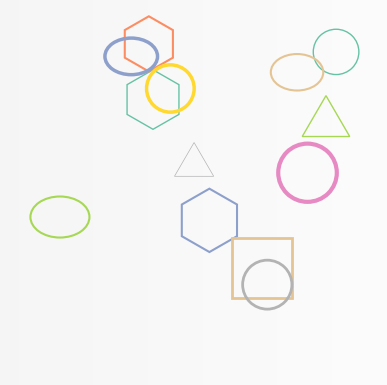[{"shape": "hexagon", "thickness": 1, "radius": 0.39, "center": [0.395, 0.741]}, {"shape": "circle", "thickness": 1, "radius": 0.29, "center": [0.867, 0.865]}, {"shape": "hexagon", "thickness": 1.5, "radius": 0.36, "center": [0.384, 0.886]}, {"shape": "hexagon", "thickness": 1.5, "radius": 0.41, "center": [0.54, 0.428]}, {"shape": "oval", "thickness": 2.5, "radius": 0.34, "center": [0.339, 0.854]}, {"shape": "circle", "thickness": 3, "radius": 0.38, "center": [0.794, 0.551]}, {"shape": "triangle", "thickness": 1, "radius": 0.35, "center": [0.841, 0.681]}, {"shape": "oval", "thickness": 1.5, "radius": 0.38, "center": [0.155, 0.436]}, {"shape": "circle", "thickness": 2.5, "radius": 0.31, "center": [0.44, 0.77]}, {"shape": "oval", "thickness": 1.5, "radius": 0.34, "center": [0.767, 0.812]}, {"shape": "square", "thickness": 2, "radius": 0.39, "center": [0.676, 0.304]}, {"shape": "circle", "thickness": 2, "radius": 0.32, "center": [0.69, 0.261]}, {"shape": "triangle", "thickness": 0.5, "radius": 0.29, "center": [0.501, 0.571]}]